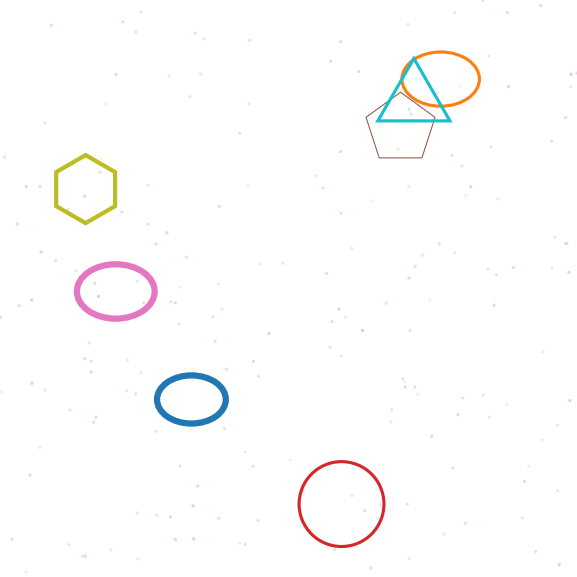[{"shape": "oval", "thickness": 3, "radius": 0.3, "center": [0.331, 0.307]}, {"shape": "oval", "thickness": 1.5, "radius": 0.34, "center": [0.763, 0.862]}, {"shape": "circle", "thickness": 1.5, "radius": 0.37, "center": [0.591, 0.126]}, {"shape": "pentagon", "thickness": 0.5, "radius": 0.31, "center": [0.694, 0.777]}, {"shape": "oval", "thickness": 3, "radius": 0.34, "center": [0.2, 0.494]}, {"shape": "hexagon", "thickness": 2, "radius": 0.29, "center": [0.148, 0.672]}, {"shape": "triangle", "thickness": 1.5, "radius": 0.36, "center": [0.717, 0.826]}]